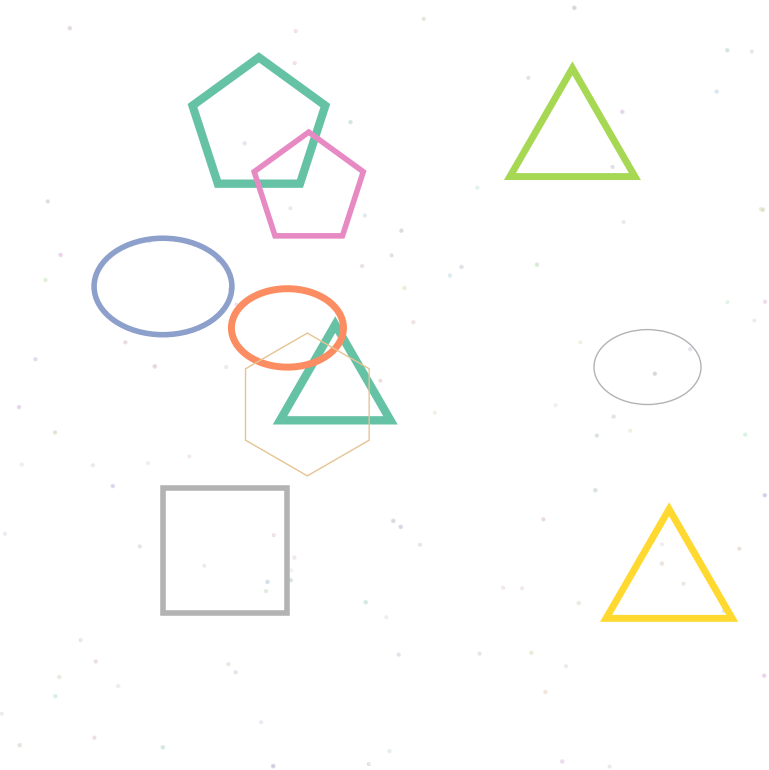[{"shape": "triangle", "thickness": 3, "radius": 0.41, "center": [0.435, 0.496]}, {"shape": "pentagon", "thickness": 3, "radius": 0.45, "center": [0.336, 0.835]}, {"shape": "oval", "thickness": 2.5, "radius": 0.36, "center": [0.373, 0.574]}, {"shape": "oval", "thickness": 2, "radius": 0.45, "center": [0.212, 0.628]}, {"shape": "pentagon", "thickness": 2, "radius": 0.37, "center": [0.401, 0.754]}, {"shape": "triangle", "thickness": 2.5, "radius": 0.47, "center": [0.743, 0.818]}, {"shape": "triangle", "thickness": 2.5, "radius": 0.47, "center": [0.869, 0.244]}, {"shape": "hexagon", "thickness": 0.5, "radius": 0.46, "center": [0.399, 0.475]}, {"shape": "oval", "thickness": 0.5, "radius": 0.35, "center": [0.841, 0.523]}, {"shape": "square", "thickness": 2, "radius": 0.4, "center": [0.292, 0.285]}]